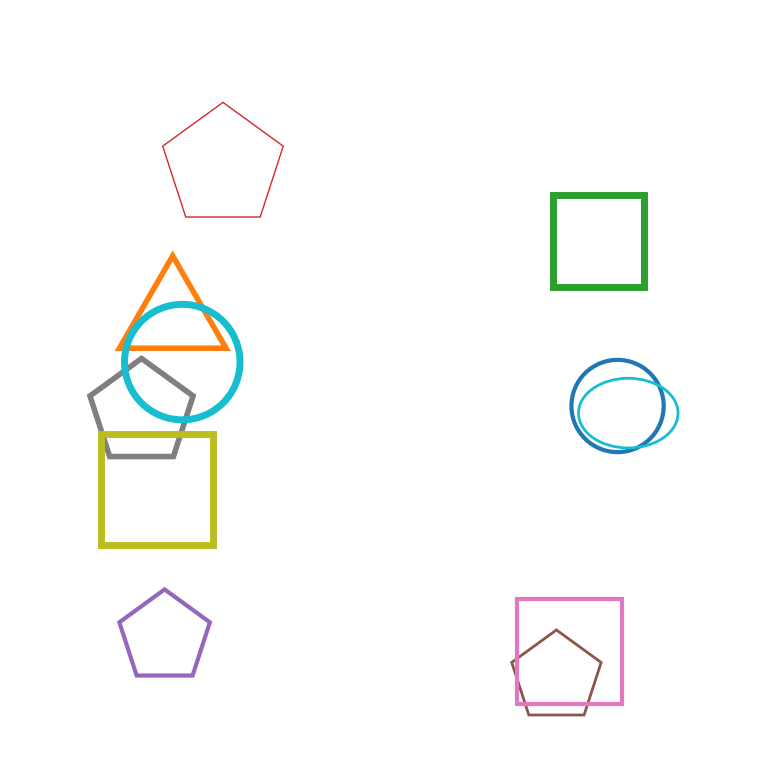[{"shape": "circle", "thickness": 1.5, "radius": 0.3, "center": [0.802, 0.473]}, {"shape": "triangle", "thickness": 2, "radius": 0.4, "center": [0.224, 0.588]}, {"shape": "square", "thickness": 2.5, "radius": 0.3, "center": [0.777, 0.687]}, {"shape": "pentagon", "thickness": 0.5, "radius": 0.41, "center": [0.29, 0.785]}, {"shape": "pentagon", "thickness": 1.5, "radius": 0.31, "center": [0.214, 0.173]}, {"shape": "pentagon", "thickness": 1, "radius": 0.31, "center": [0.723, 0.121]}, {"shape": "square", "thickness": 1.5, "radius": 0.34, "center": [0.739, 0.154]}, {"shape": "pentagon", "thickness": 2, "radius": 0.35, "center": [0.184, 0.464]}, {"shape": "square", "thickness": 2.5, "radius": 0.36, "center": [0.204, 0.364]}, {"shape": "oval", "thickness": 1, "radius": 0.32, "center": [0.816, 0.463]}, {"shape": "circle", "thickness": 2.5, "radius": 0.38, "center": [0.237, 0.53]}]